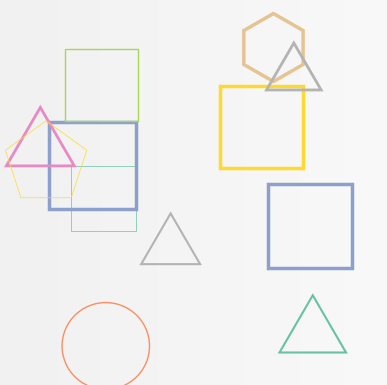[{"shape": "square", "thickness": 0.5, "radius": 0.42, "center": [0.267, 0.484]}, {"shape": "triangle", "thickness": 1.5, "radius": 0.5, "center": [0.807, 0.134]}, {"shape": "circle", "thickness": 1, "radius": 0.56, "center": [0.273, 0.101]}, {"shape": "square", "thickness": 2.5, "radius": 0.57, "center": [0.239, 0.571]}, {"shape": "square", "thickness": 2.5, "radius": 0.54, "center": [0.8, 0.413]}, {"shape": "triangle", "thickness": 2, "radius": 0.51, "center": [0.104, 0.62]}, {"shape": "square", "thickness": 1, "radius": 0.47, "center": [0.262, 0.779]}, {"shape": "square", "thickness": 2.5, "radius": 0.53, "center": [0.674, 0.67]}, {"shape": "pentagon", "thickness": 0.5, "radius": 0.55, "center": [0.119, 0.576]}, {"shape": "hexagon", "thickness": 2.5, "radius": 0.44, "center": [0.706, 0.877]}, {"shape": "triangle", "thickness": 1.5, "radius": 0.44, "center": [0.44, 0.358]}, {"shape": "triangle", "thickness": 2, "radius": 0.41, "center": [0.758, 0.807]}]